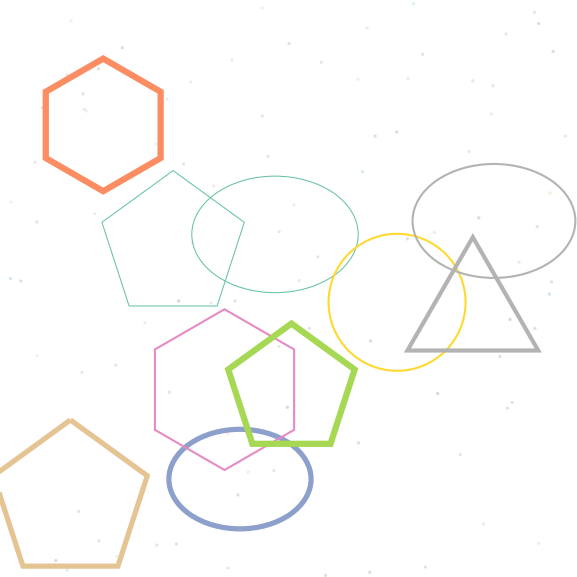[{"shape": "oval", "thickness": 0.5, "radius": 0.72, "center": [0.476, 0.593]}, {"shape": "pentagon", "thickness": 0.5, "radius": 0.65, "center": [0.3, 0.574]}, {"shape": "hexagon", "thickness": 3, "radius": 0.57, "center": [0.179, 0.783]}, {"shape": "oval", "thickness": 2.5, "radius": 0.62, "center": [0.416, 0.17]}, {"shape": "hexagon", "thickness": 1, "radius": 0.7, "center": [0.389, 0.324]}, {"shape": "pentagon", "thickness": 3, "radius": 0.58, "center": [0.505, 0.324]}, {"shape": "circle", "thickness": 1, "radius": 0.59, "center": [0.688, 0.476]}, {"shape": "pentagon", "thickness": 2.5, "radius": 0.7, "center": [0.122, 0.132]}, {"shape": "oval", "thickness": 1, "radius": 0.7, "center": [0.855, 0.617]}, {"shape": "triangle", "thickness": 2, "radius": 0.65, "center": [0.819, 0.458]}]